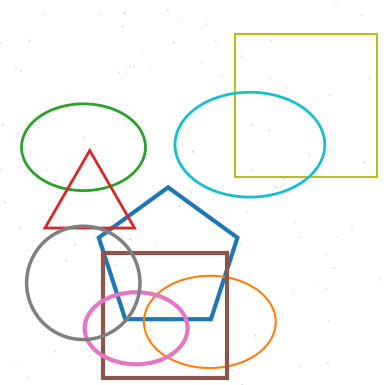[{"shape": "pentagon", "thickness": 3, "radius": 0.95, "center": [0.437, 0.324]}, {"shape": "oval", "thickness": 1.5, "radius": 0.86, "center": [0.545, 0.164]}, {"shape": "oval", "thickness": 2, "radius": 0.81, "center": [0.217, 0.618]}, {"shape": "triangle", "thickness": 2, "radius": 0.67, "center": [0.233, 0.475]}, {"shape": "square", "thickness": 3, "radius": 0.81, "center": [0.429, 0.18]}, {"shape": "oval", "thickness": 3, "radius": 0.67, "center": [0.354, 0.147]}, {"shape": "circle", "thickness": 2.5, "radius": 0.74, "center": [0.216, 0.265]}, {"shape": "square", "thickness": 1.5, "radius": 0.92, "center": [0.795, 0.726]}, {"shape": "oval", "thickness": 2, "radius": 0.97, "center": [0.649, 0.624]}]